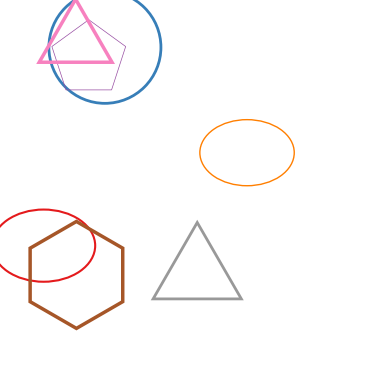[{"shape": "oval", "thickness": 1.5, "radius": 0.67, "center": [0.113, 0.362]}, {"shape": "circle", "thickness": 2, "radius": 0.73, "center": [0.272, 0.877]}, {"shape": "pentagon", "thickness": 0.5, "radius": 0.5, "center": [0.231, 0.848]}, {"shape": "oval", "thickness": 1, "radius": 0.61, "center": [0.642, 0.603]}, {"shape": "hexagon", "thickness": 2.5, "radius": 0.69, "center": [0.199, 0.286]}, {"shape": "triangle", "thickness": 2.5, "radius": 0.55, "center": [0.196, 0.893]}, {"shape": "triangle", "thickness": 2, "radius": 0.66, "center": [0.512, 0.29]}]